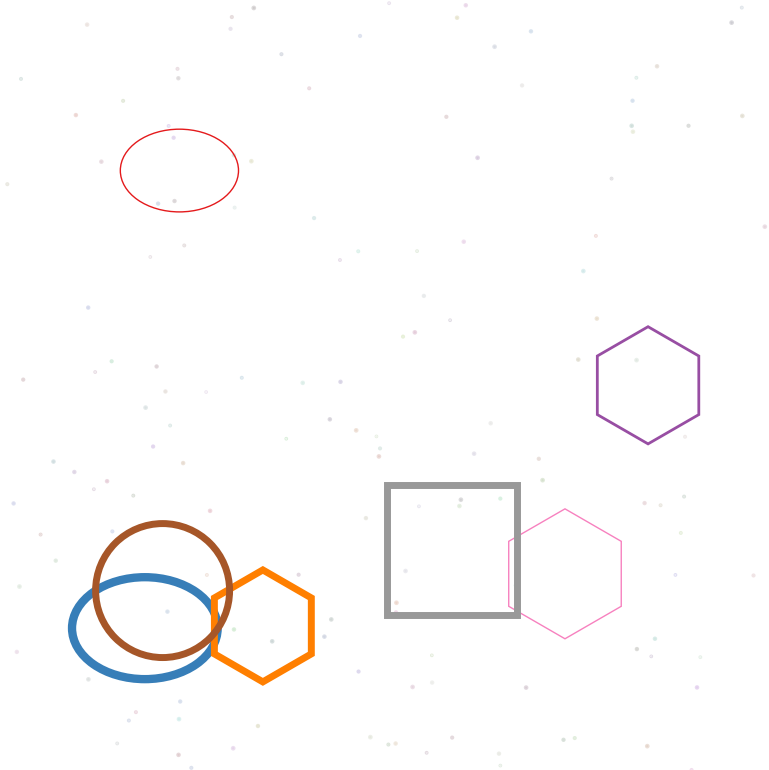[{"shape": "oval", "thickness": 0.5, "radius": 0.38, "center": [0.233, 0.779]}, {"shape": "oval", "thickness": 3, "radius": 0.47, "center": [0.188, 0.184]}, {"shape": "hexagon", "thickness": 1, "radius": 0.38, "center": [0.842, 0.5]}, {"shape": "hexagon", "thickness": 2.5, "radius": 0.36, "center": [0.341, 0.187]}, {"shape": "circle", "thickness": 2.5, "radius": 0.43, "center": [0.211, 0.233]}, {"shape": "hexagon", "thickness": 0.5, "radius": 0.42, "center": [0.734, 0.255]}, {"shape": "square", "thickness": 2.5, "radius": 0.42, "center": [0.587, 0.286]}]